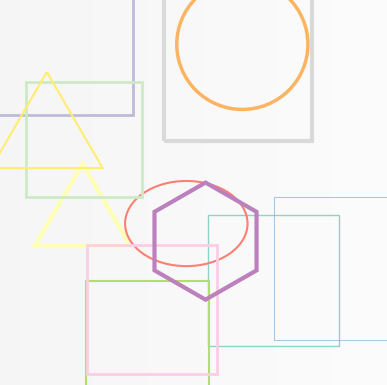[{"shape": "square", "thickness": 1, "radius": 0.85, "center": [0.705, 0.272]}, {"shape": "triangle", "thickness": 3, "radius": 0.71, "center": [0.213, 0.432]}, {"shape": "square", "thickness": 2, "radius": 0.9, "center": [0.164, 0.882]}, {"shape": "oval", "thickness": 1.5, "radius": 0.79, "center": [0.481, 0.419]}, {"shape": "square", "thickness": 0.5, "radius": 0.93, "center": [0.892, 0.302]}, {"shape": "circle", "thickness": 2.5, "radius": 0.85, "center": [0.625, 0.885]}, {"shape": "square", "thickness": 1.5, "radius": 0.8, "center": [0.381, 0.111]}, {"shape": "square", "thickness": 2, "radius": 0.83, "center": [0.392, 0.196]}, {"shape": "square", "thickness": 3, "radius": 0.95, "center": [0.614, 0.824]}, {"shape": "hexagon", "thickness": 3, "radius": 0.76, "center": [0.53, 0.374]}, {"shape": "square", "thickness": 2, "radius": 0.75, "center": [0.218, 0.637]}, {"shape": "triangle", "thickness": 1.5, "radius": 0.83, "center": [0.121, 0.647]}]